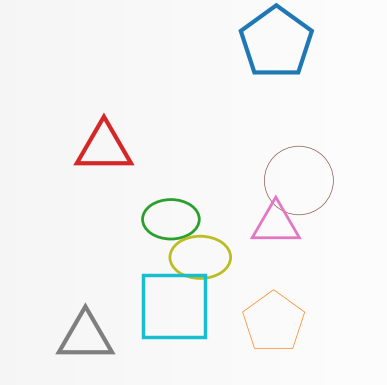[{"shape": "pentagon", "thickness": 3, "radius": 0.48, "center": [0.713, 0.89]}, {"shape": "pentagon", "thickness": 0.5, "radius": 0.42, "center": [0.706, 0.163]}, {"shape": "oval", "thickness": 2, "radius": 0.37, "center": [0.441, 0.43]}, {"shape": "triangle", "thickness": 3, "radius": 0.4, "center": [0.268, 0.616]}, {"shape": "circle", "thickness": 0.5, "radius": 0.45, "center": [0.771, 0.531]}, {"shape": "triangle", "thickness": 2, "radius": 0.35, "center": [0.712, 0.418]}, {"shape": "triangle", "thickness": 3, "radius": 0.4, "center": [0.22, 0.125]}, {"shape": "oval", "thickness": 2, "radius": 0.39, "center": [0.517, 0.332]}, {"shape": "square", "thickness": 2.5, "radius": 0.4, "center": [0.449, 0.206]}]